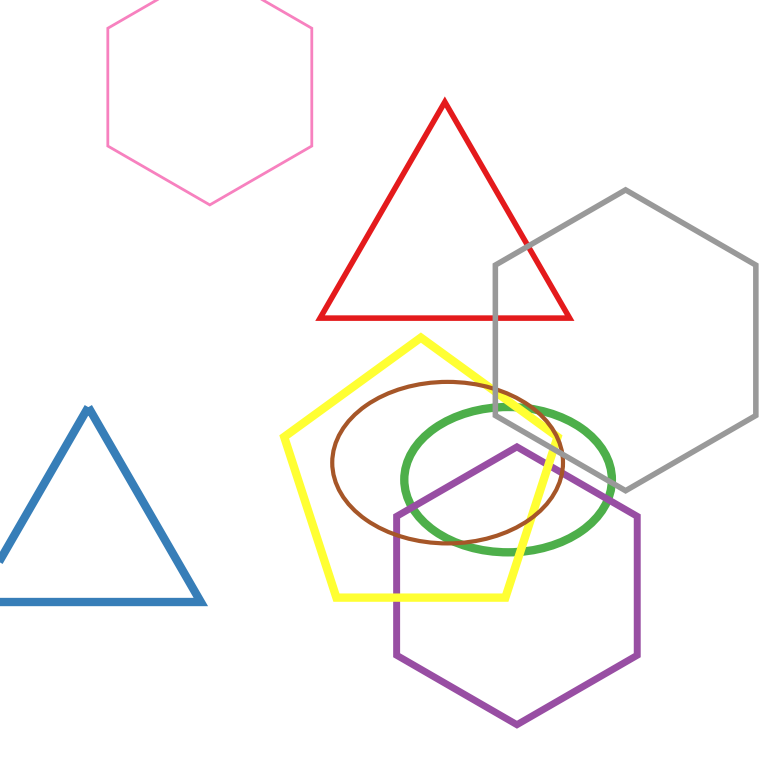[{"shape": "triangle", "thickness": 2, "radius": 0.94, "center": [0.578, 0.68]}, {"shape": "triangle", "thickness": 3, "radius": 0.84, "center": [0.115, 0.303]}, {"shape": "oval", "thickness": 3, "radius": 0.67, "center": [0.66, 0.377]}, {"shape": "hexagon", "thickness": 2.5, "radius": 0.9, "center": [0.671, 0.239]}, {"shape": "pentagon", "thickness": 3, "radius": 0.93, "center": [0.547, 0.375]}, {"shape": "oval", "thickness": 1.5, "radius": 0.75, "center": [0.581, 0.399]}, {"shape": "hexagon", "thickness": 1, "radius": 0.76, "center": [0.272, 0.887]}, {"shape": "hexagon", "thickness": 2, "radius": 0.98, "center": [0.812, 0.558]}]